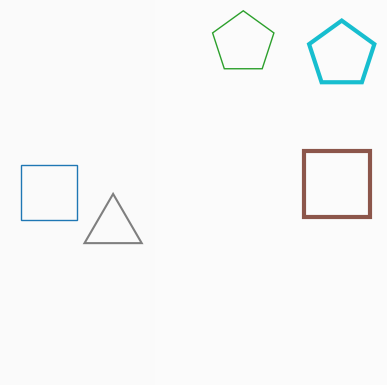[{"shape": "square", "thickness": 1, "radius": 0.36, "center": [0.126, 0.5]}, {"shape": "pentagon", "thickness": 1, "radius": 0.42, "center": [0.628, 0.889]}, {"shape": "square", "thickness": 3, "radius": 0.43, "center": [0.869, 0.522]}, {"shape": "triangle", "thickness": 1.5, "radius": 0.43, "center": [0.292, 0.411]}, {"shape": "pentagon", "thickness": 3, "radius": 0.44, "center": [0.882, 0.858]}]